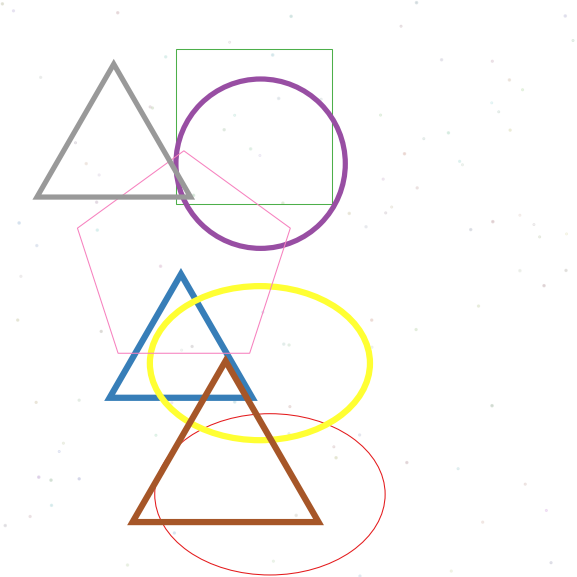[{"shape": "oval", "thickness": 0.5, "radius": 1.0, "center": [0.467, 0.143]}, {"shape": "triangle", "thickness": 3, "radius": 0.71, "center": [0.313, 0.382]}, {"shape": "square", "thickness": 0.5, "radius": 0.67, "center": [0.44, 0.78]}, {"shape": "circle", "thickness": 2.5, "radius": 0.73, "center": [0.451, 0.716]}, {"shape": "oval", "thickness": 3, "radius": 0.95, "center": [0.45, 0.37]}, {"shape": "triangle", "thickness": 3, "radius": 0.93, "center": [0.391, 0.188]}, {"shape": "pentagon", "thickness": 0.5, "radius": 0.97, "center": [0.318, 0.544]}, {"shape": "triangle", "thickness": 2.5, "radius": 0.77, "center": [0.197, 0.735]}]